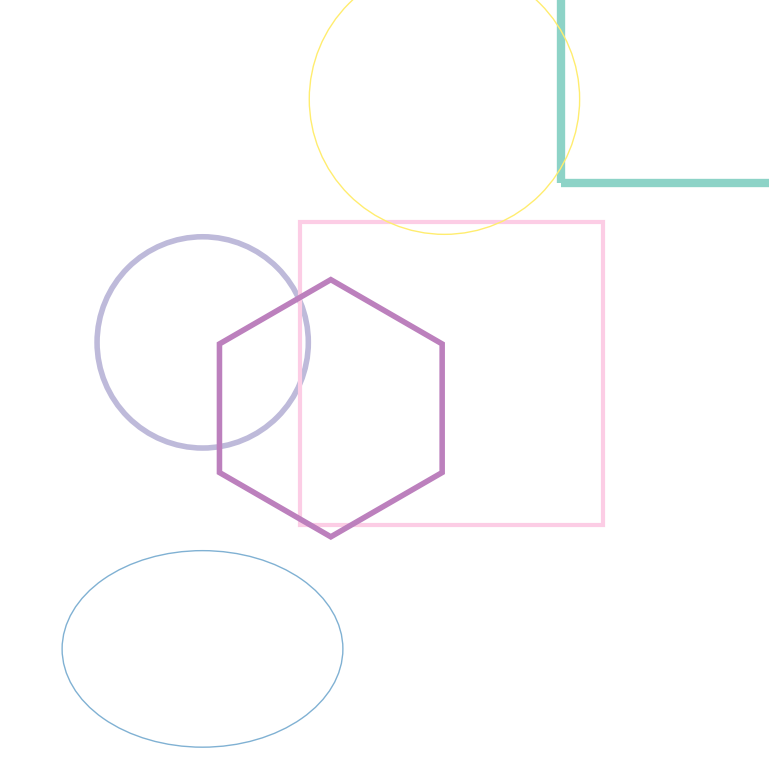[{"shape": "square", "thickness": 3, "radius": 0.68, "center": [0.865, 0.899]}, {"shape": "circle", "thickness": 2, "radius": 0.69, "center": [0.263, 0.555]}, {"shape": "oval", "thickness": 0.5, "radius": 0.91, "center": [0.263, 0.157]}, {"shape": "square", "thickness": 1.5, "radius": 0.98, "center": [0.586, 0.515]}, {"shape": "hexagon", "thickness": 2, "radius": 0.83, "center": [0.43, 0.47]}, {"shape": "circle", "thickness": 0.5, "radius": 0.88, "center": [0.577, 0.871]}]